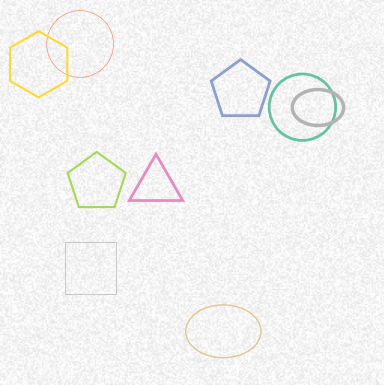[{"shape": "circle", "thickness": 2, "radius": 0.43, "center": [0.785, 0.722]}, {"shape": "circle", "thickness": 0.5, "radius": 0.43, "center": [0.208, 0.886]}, {"shape": "pentagon", "thickness": 2, "radius": 0.4, "center": [0.625, 0.765]}, {"shape": "triangle", "thickness": 2, "radius": 0.4, "center": [0.405, 0.519]}, {"shape": "pentagon", "thickness": 1.5, "radius": 0.4, "center": [0.251, 0.526]}, {"shape": "hexagon", "thickness": 1.5, "radius": 0.43, "center": [0.1, 0.833]}, {"shape": "oval", "thickness": 1, "radius": 0.49, "center": [0.58, 0.139]}, {"shape": "oval", "thickness": 2.5, "radius": 0.33, "center": [0.826, 0.721]}, {"shape": "square", "thickness": 0.5, "radius": 0.34, "center": [0.236, 0.304]}]